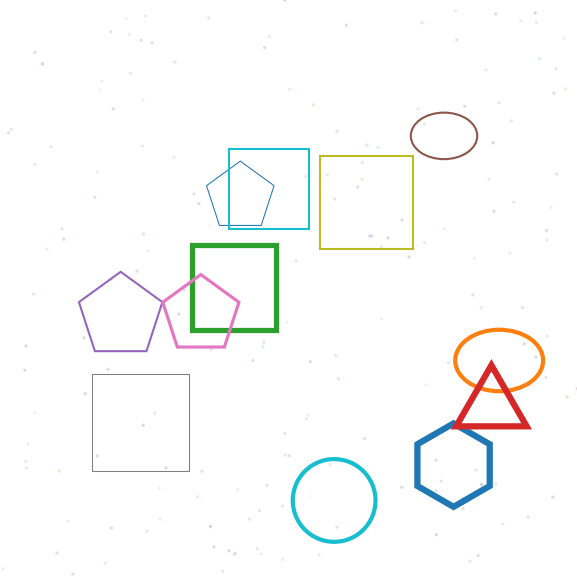[{"shape": "hexagon", "thickness": 3, "radius": 0.36, "center": [0.785, 0.194]}, {"shape": "pentagon", "thickness": 0.5, "radius": 0.31, "center": [0.416, 0.659]}, {"shape": "oval", "thickness": 2, "radius": 0.38, "center": [0.864, 0.375]}, {"shape": "square", "thickness": 2.5, "radius": 0.37, "center": [0.406, 0.501]}, {"shape": "triangle", "thickness": 3, "radius": 0.35, "center": [0.851, 0.296]}, {"shape": "pentagon", "thickness": 1, "radius": 0.38, "center": [0.209, 0.453]}, {"shape": "oval", "thickness": 1, "radius": 0.29, "center": [0.769, 0.764]}, {"shape": "pentagon", "thickness": 1.5, "radius": 0.35, "center": [0.348, 0.454]}, {"shape": "square", "thickness": 0.5, "radius": 0.42, "center": [0.243, 0.267]}, {"shape": "square", "thickness": 1, "radius": 0.4, "center": [0.635, 0.649]}, {"shape": "square", "thickness": 1, "radius": 0.35, "center": [0.465, 0.672]}, {"shape": "circle", "thickness": 2, "radius": 0.36, "center": [0.579, 0.133]}]